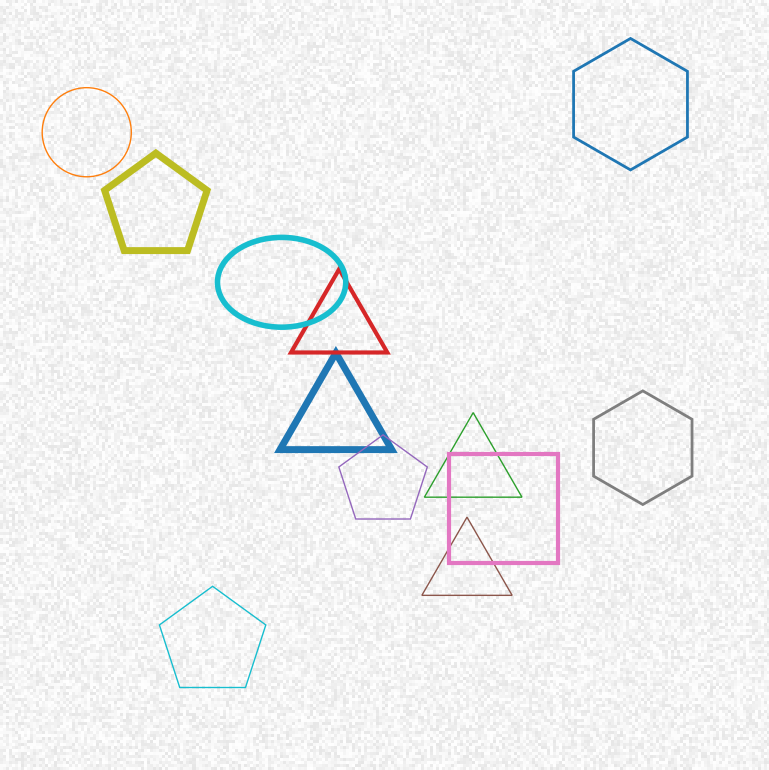[{"shape": "triangle", "thickness": 2.5, "radius": 0.42, "center": [0.436, 0.458]}, {"shape": "hexagon", "thickness": 1, "radius": 0.43, "center": [0.819, 0.865]}, {"shape": "circle", "thickness": 0.5, "radius": 0.29, "center": [0.113, 0.828]}, {"shape": "triangle", "thickness": 0.5, "radius": 0.37, "center": [0.615, 0.391]}, {"shape": "triangle", "thickness": 1.5, "radius": 0.36, "center": [0.44, 0.578]}, {"shape": "pentagon", "thickness": 0.5, "radius": 0.3, "center": [0.497, 0.375]}, {"shape": "triangle", "thickness": 0.5, "radius": 0.34, "center": [0.606, 0.261]}, {"shape": "square", "thickness": 1.5, "radius": 0.36, "center": [0.654, 0.34]}, {"shape": "hexagon", "thickness": 1, "radius": 0.37, "center": [0.835, 0.419]}, {"shape": "pentagon", "thickness": 2.5, "radius": 0.35, "center": [0.202, 0.731]}, {"shape": "pentagon", "thickness": 0.5, "radius": 0.36, "center": [0.276, 0.166]}, {"shape": "oval", "thickness": 2, "radius": 0.42, "center": [0.366, 0.633]}]